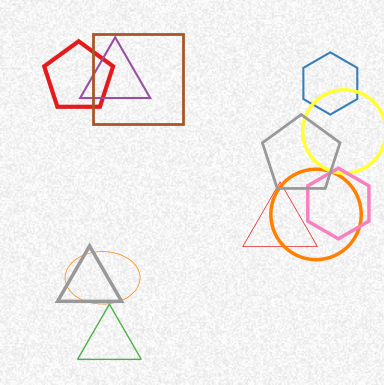[{"shape": "triangle", "thickness": 0.5, "radius": 0.56, "center": [0.728, 0.415]}, {"shape": "pentagon", "thickness": 3, "radius": 0.47, "center": [0.204, 0.799]}, {"shape": "hexagon", "thickness": 1.5, "radius": 0.4, "center": [0.858, 0.783]}, {"shape": "triangle", "thickness": 1, "radius": 0.48, "center": [0.284, 0.114]}, {"shape": "triangle", "thickness": 1.5, "radius": 0.53, "center": [0.299, 0.798]}, {"shape": "oval", "thickness": 0.5, "radius": 0.49, "center": [0.266, 0.278]}, {"shape": "circle", "thickness": 2.5, "radius": 0.59, "center": [0.821, 0.443]}, {"shape": "circle", "thickness": 2.5, "radius": 0.54, "center": [0.894, 0.658]}, {"shape": "square", "thickness": 2, "radius": 0.59, "center": [0.358, 0.794]}, {"shape": "hexagon", "thickness": 2.5, "radius": 0.46, "center": [0.879, 0.471]}, {"shape": "pentagon", "thickness": 2, "radius": 0.53, "center": [0.782, 0.596]}, {"shape": "triangle", "thickness": 2.5, "radius": 0.48, "center": [0.233, 0.265]}]